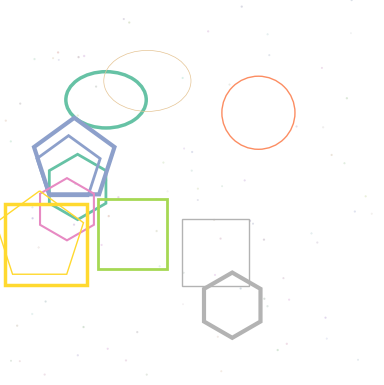[{"shape": "oval", "thickness": 2.5, "radius": 0.52, "center": [0.275, 0.741]}, {"shape": "hexagon", "thickness": 2, "radius": 0.42, "center": [0.202, 0.514]}, {"shape": "circle", "thickness": 1, "radius": 0.47, "center": [0.671, 0.707]}, {"shape": "pentagon", "thickness": 2, "radius": 0.43, "center": [0.178, 0.561]}, {"shape": "pentagon", "thickness": 3, "radius": 0.55, "center": [0.193, 0.584]}, {"shape": "hexagon", "thickness": 1.5, "radius": 0.4, "center": [0.174, 0.457]}, {"shape": "square", "thickness": 2, "radius": 0.45, "center": [0.344, 0.392]}, {"shape": "pentagon", "thickness": 1, "radius": 0.6, "center": [0.103, 0.385]}, {"shape": "square", "thickness": 2.5, "radius": 0.53, "center": [0.119, 0.365]}, {"shape": "oval", "thickness": 0.5, "radius": 0.57, "center": [0.383, 0.79]}, {"shape": "square", "thickness": 1, "radius": 0.43, "center": [0.561, 0.343]}, {"shape": "hexagon", "thickness": 3, "radius": 0.42, "center": [0.603, 0.207]}]